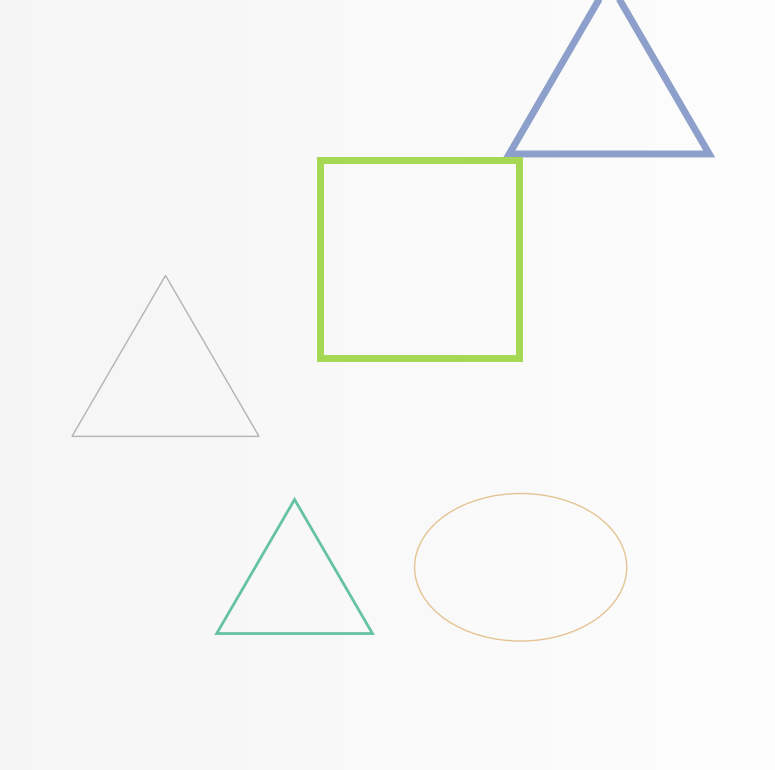[{"shape": "triangle", "thickness": 1, "radius": 0.58, "center": [0.38, 0.235]}, {"shape": "triangle", "thickness": 2.5, "radius": 0.74, "center": [0.786, 0.875]}, {"shape": "square", "thickness": 2.5, "radius": 0.64, "center": [0.541, 0.664]}, {"shape": "oval", "thickness": 0.5, "radius": 0.68, "center": [0.672, 0.263]}, {"shape": "triangle", "thickness": 0.5, "radius": 0.7, "center": [0.214, 0.503]}]